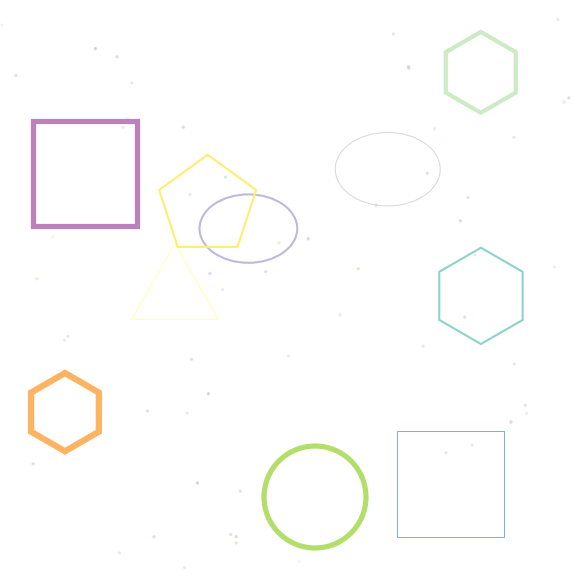[{"shape": "hexagon", "thickness": 1, "radius": 0.42, "center": [0.833, 0.487]}, {"shape": "triangle", "thickness": 0.5, "radius": 0.44, "center": [0.303, 0.49]}, {"shape": "oval", "thickness": 1, "radius": 0.42, "center": [0.43, 0.603]}, {"shape": "square", "thickness": 0.5, "radius": 0.46, "center": [0.78, 0.161]}, {"shape": "hexagon", "thickness": 3, "radius": 0.34, "center": [0.113, 0.286]}, {"shape": "circle", "thickness": 2.5, "radius": 0.44, "center": [0.545, 0.139]}, {"shape": "oval", "thickness": 0.5, "radius": 0.45, "center": [0.671, 0.706]}, {"shape": "square", "thickness": 2.5, "radius": 0.45, "center": [0.147, 0.699]}, {"shape": "hexagon", "thickness": 2, "radius": 0.35, "center": [0.833, 0.874]}, {"shape": "pentagon", "thickness": 1, "radius": 0.44, "center": [0.36, 0.643]}]